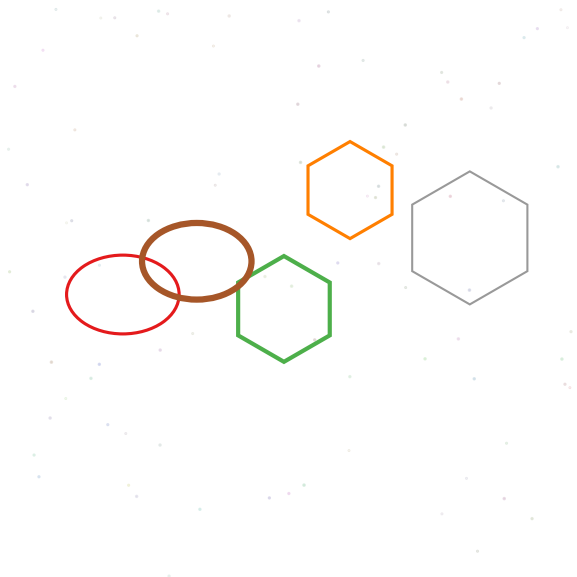[{"shape": "oval", "thickness": 1.5, "radius": 0.49, "center": [0.213, 0.489]}, {"shape": "hexagon", "thickness": 2, "radius": 0.46, "center": [0.492, 0.464]}, {"shape": "hexagon", "thickness": 1.5, "radius": 0.42, "center": [0.606, 0.67]}, {"shape": "oval", "thickness": 3, "radius": 0.47, "center": [0.341, 0.547]}, {"shape": "hexagon", "thickness": 1, "radius": 0.58, "center": [0.813, 0.587]}]